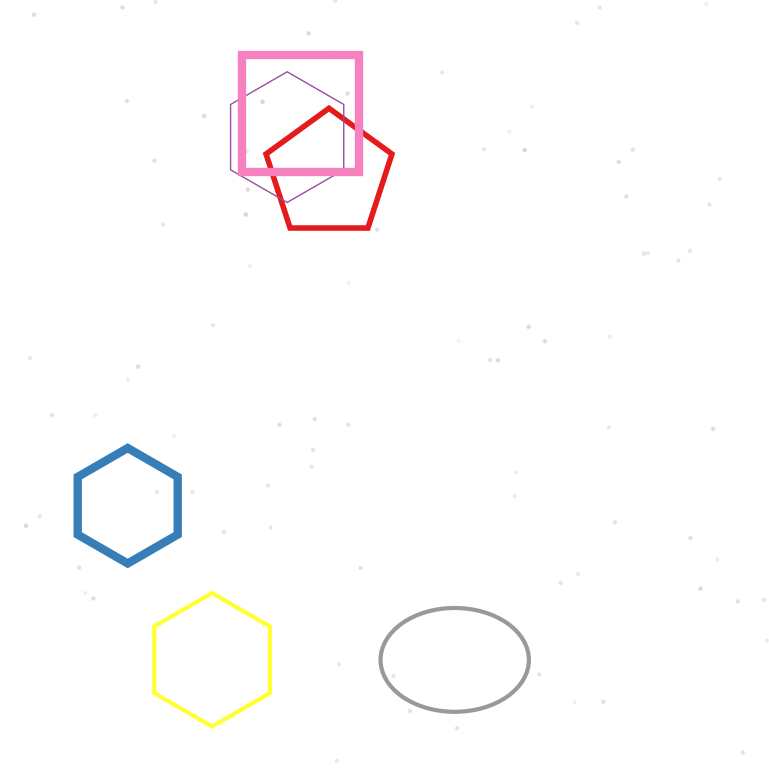[{"shape": "pentagon", "thickness": 2, "radius": 0.43, "center": [0.427, 0.773]}, {"shape": "hexagon", "thickness": 3, "radius": 0.37, "center": [0.166, 0.343]}, {"shape": "hexagon", "thickness": 0.5, "radius": 0.42, "center": [0.373, 0.822]}, {"shape": "hexagon", "thickness": 1.5, "radius": 0.43, "center": [0.275, 0.143]}, {"shape": "square", "thickness": 3, "radius": 0.38, "center": [0.391, 0.853]}, {"shape": "oval", "thickness": 1.5, "radius": 0.48, "center": [0.591, 0.143]}]